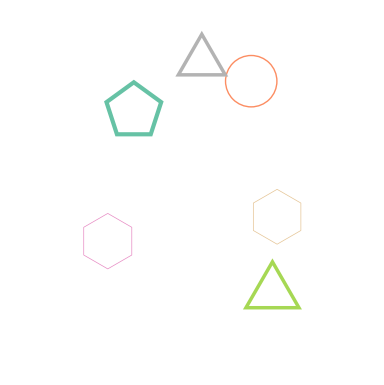[{"shape": "pentagon", "thickness": 3, "radius": 0.37, "center": [0.348, 0.712]}, {"shape": "circle", "thickness": 1, "radius": 0.33, "center": [0.653, 0.789]}, {"shape": "hexagon", "thickness": 0.5, "radius": 0.36, "center": [0.28, 0.374]}, {"shape": "triangle", "thickness": 2.5, "radius": 0.4, "center": [0.708, 0.24]}, {"shape": "hexagon", "thickness": 0.5, "radius": 0.36, "center": [0.72, 0.437]}, {"shape": "triangle", "thickness": 2.5, "radius": 0.35, "center": [0.524, 0.841]}]